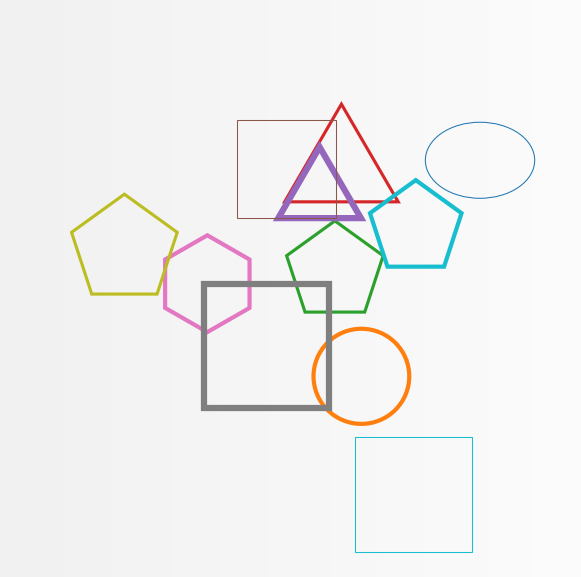[{"shape": "oval", "thickness": 0.5, "radius": 0.47, "center": [0.826, 0.722]}, {"shape": "circle", "thickness": 2, "radius": 0.41, "center": [0.622, 0.347]}, {"shape": "pentagon", "thickness": 1.5, "radius": 0.44, "center": [0.576, 0.529]}, {"shape": "triangle", "thickness": 1.5, "radius": 0.56, "center": [0.587, 0.706]}, {"shape": "triangle", "thickness": 3, "radius": 0.41, "center": [0.55, 0.662]}, {"shape": "square", "thickness": 0.5, "radius": 0.43, "center": [0.493, 0.706]}, {"shape": "hexagon", "thickness": 2, "radius": 0.42, "center": [0.357, 0.508]}, {"shape": "square", "thickness": 3, "radius": 0.54, "center": [0.459, 0.4]}, {"shape": "pentagon", "thickness": 1.5, "radius": 0.48, "center": [0.214, 0.567]}, {"shape": "square", "thickness": 0.5, "radius": 0.5, "center": [0.711, 0.143]}, {"shape": "pentagon", "thickness": 2, "radius": 0.41, "center": [0.715, 0.604]}]